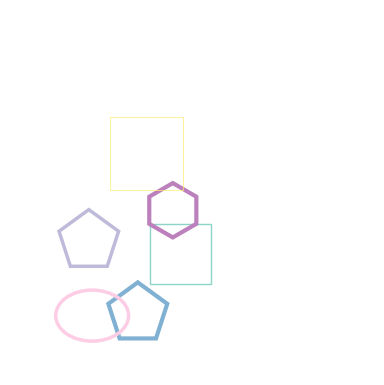[{"shape": "square", "thickness": 1, "radius": 0.39, "center": [0.469, 0.34]}, {"shape": "pentagon", "thickness": 2.5, "radius": 0.41, "center": [0.231, 0.374]}, {"shape": "pentagon", "thickness": 3, "radius": 0.4, "center": [0.358, 0.186]}, {"shape": "oval", "thickness": 2.5, "radius": 0.47, "center": [0.239, 0.18]}, {"shape": "hexagon", "thickness": 3, "radius": 0.35, "center": [0.449, 0.454]}, {"shape": "square", "thickness": 0.5, "radius": 0.47, "center": [0.38, 0.601]}]